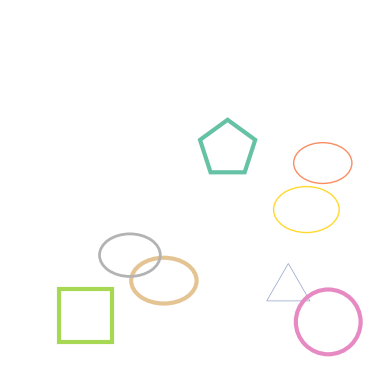[{"shape": "pentagon", "thickness": 3, "radius": 0.38, "center": [0.591, 0.613]}, {"shape": "oval", "thickness": 1, "radius": 0.38, "center": [0.838, 0.576]}, {"shape": "triangle", "thickness": 0.5, "radius": 0.32, "center": [0.749, 0.251]}, {"shape": "circle", "thickness": 3, "radius": 0.42, "center": [0.853, 0.164]}, {"shape": "square", "thickness": 3, "radius": 0.34, "center": [0.222, 0.181]}, {"shape": "oval", "thickness": 1, "radius": 0.43, "center": [0.796, 0.456]}, {"shape": "oval", "thickness": 3, "radius": 0.42, "center": [0.426, 0.271]}, {"shape": "oval", "thickness": 2, "radius": 0.39, "center": [0.337, 0.337]}]